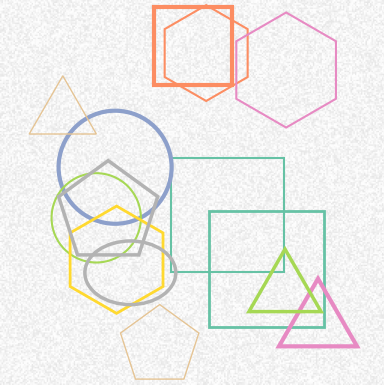[{"shape": "square", "thickness": 1.5, "radius": 0.74, "center": [0.591, 0.442]}, {"shape": "square", "thickness": 2, "radius": 0.75, "center": [0.692, 0.301]}, {"shape": "square", "thickness": 3, "radius": 0.51, "center": [0.501, 0.881]}, {"shape": "hexagon", "thickness": 1.5, "radius": 0.62, "center": [0.535, 0.862]}, {"shape": "circle", "thickness": 3, "radius": 0.73, "center": [0.299, 0.566]}, {"shape": "triangle", "thickness": 3, "radius": 0.59, "center": [0.826, 0.159]}, {"shape": "hexagon", "thickness": 1.5, "radius": 0.75, "center": [0.743, 0.818]}, {"shape": "triangle", "thickness": 2.5, "radius": 0.54, "center": [0.74, 0.245]}, {"shape": "circle", "thickness": 1.5, "radius": 0.58, "center": [0.25, 0.434]}, {"shape": "hexagon", "thickness": 2, "radius": 0.7, "center": [0.303, 0.325]}, {"shape": "pentagon", "thickness": 1, "radius": 0.54, "center": [0.415, 0.102]}, {"shape": "triangle", "thickness": 1, "radius": 0.5, "center": [0.163, 0.702]}, {"shape": "pentagon", "thickness": 2.5, "radius": 0.68, "center": [0.281, 0.447]}, {"shape": "oval", "thickness": 2.5, "radius": 0.59, "center": [0.339, 0.291]}]